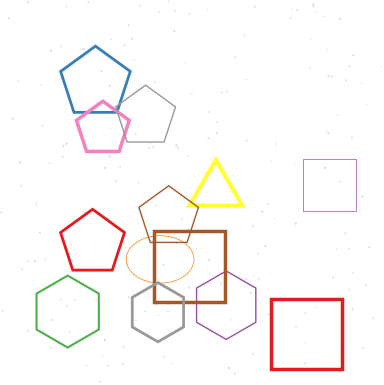[{"shape": "pentagon", "thickness": 2, "radius": 0.44, "center": [0.24, 0.369]}, {"shape": "square", "thickness": 2.5, "radius": 0.46, "center": [0.796, 0.132]}, {"shape": "pentagon", "thickness": 2, "radius": 0.48, "center": [0.248, 0.785]}, {"shape": "hexagon", "thickness": 1.5, "radius": 0.47, "center": [0.176, 0.191]}, {"shape": "square", "thickness": 0.5, "radius": 0.34, "center": [0.856, 0.52]}, {"shape": "hexagon", "thickness": 1, "radius": 0.44, "center": [0.588, 0.207]}, {"shape": "oval", "thickness": 0.5, "radius": 0.44, "center": [0.416, 0.326]}, {"shape": "triangle", "thickness": 3, "radius": 0.4, "center": [0.561, 0.506]}, {"shape": "pentagon", "thickness": 1, "radius": 0.41, "center": [0.438, 0.436]}, {"shape": "square", "thickness": 2.5, "radius": 0.46, "center": [0.493, 0.308]}, {"shape": "pentagon", "thickness": 2.5, "radius": 0.36, "center": [0.267, 0.665]}, {"shape": "hexagon", "thickness": 2, "radius": 0.38, "center": [0.41, 0.189]}, {"shape": "pentagon", "thickness": 1, "radius": 0.41, "center": [0.378, 0.697]}]